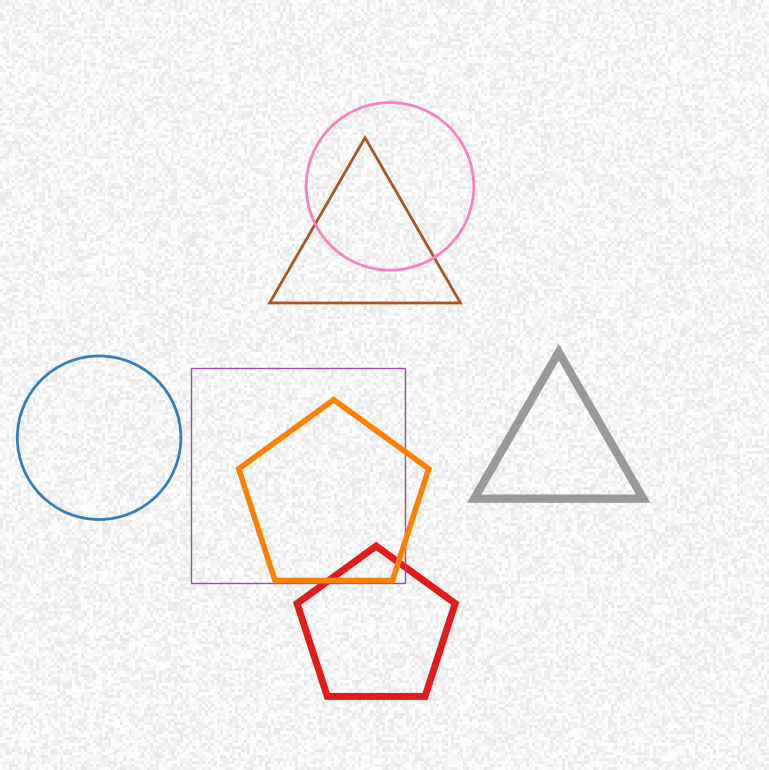[{"shape": "pentagon", "thickness": 2.5, "radius": 0.54, "center": [0.489, 0.183]}, {"shape": "circle", "thickness": 1, "radius": 0.53, "center": [0.129, 0.432]}, {"shape": "square", "thickness": 0.5, "radius": 0.7, "center": [0.387, 0.383]}, {"shape": "pentagon", "thickness": 2, "radius": 0.65, "center": [0.433, 0.351]}, {"shape": "triangle", "thickness": 1, "radius": 0.72, "center": [0.474, 0.678]}, {"shape": "circle", "thickness": 1, "radius": 0.54, "center": [0.507, 0.758]}, {"shape": "triangle", "thickness": 3, "radius": 0.63, "center": [0.726, 0.416]}]